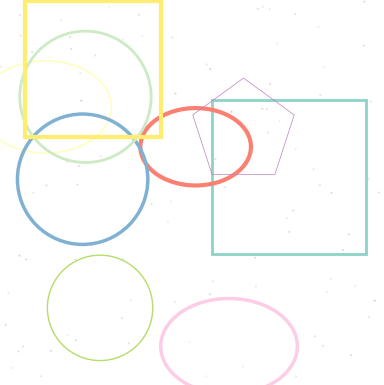[{"shape": "square", "thickness": 2, "radius": 1.0, "center": [0.751, 0.541]}, {"shape": "oval", "thickness": 1, "radius": 0.85, "center": [0.119, 0.722]}, {"shape": "oval", "thickness": 3, "radius": 0.72, "center": [0.508, 0.619]}, {"shape": "circle", "thickness": 2.5, "radius": 0.85, "center": [0.215, 0.534]}, {"shape": "circle", "thickness": 1, "radius": 0.68, "center": [0.26, 0.2]}, {"shape": "oval", "thickness": 2.5, "radius": 0.89, "center": [0.595, 0.1]}, {"shape": "pentagon", "thickness": 0.5, "radius": 0.69, "center": [0.632, 0.659]}, {"shape": "circle", "thickness": 2, "radius": 0.85, "center": [0.222, 0.748]}, {"shape": "square", "thickness": 3, "radius": 0.89, "center": [0.242, 0.821]}]